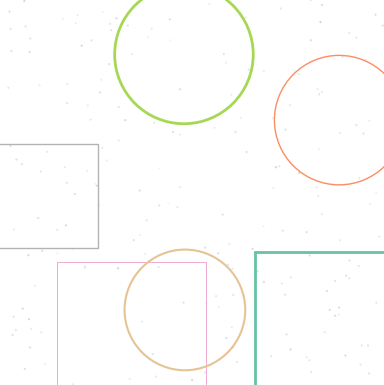[{"shape": "square", "thickness": 2, "radius": 1.0, "center": [0.862, 0.146]}, {"shape": "circle", "thickness": 1, "radius": 0.84, "center": [0.881, 0.688]}, {"shape": "square", "thickness": 0.5, "radius": 0.97, "center": [0.341, 0.126]}, {"shape": "circle", "thickness": 2, "radius": 0.9, "center": [0.478, 0.859]}, {"shape": "circle", "thickness": 1.5, "radius": 0.78, "center": [0.48, 0.195]}, {"shape": "square", "thickness": 1, "radius": 0.68, "center": [0.12, 0.49]}]